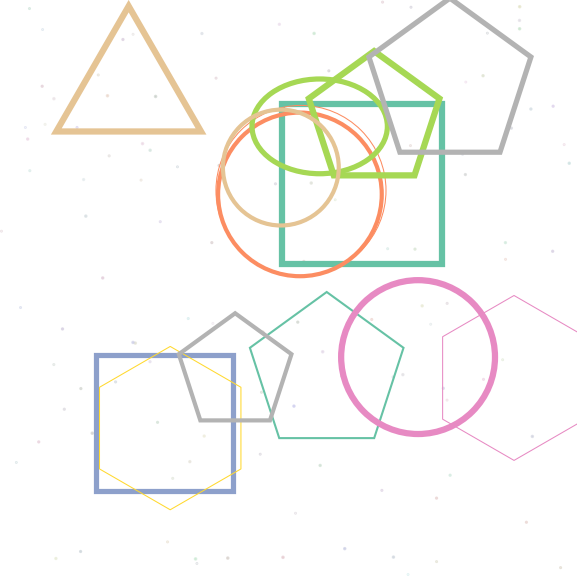[{"shape": "pentagon", "thickness": 1, "radius": 0.7, "center": [0.566, 0.354]}, {"shape": "square", "thickness": 3, "radius": 0.69, "center": [0.626, 0.68]}, {"shape": "circle", "thickness": 2, "radius": 0.71, "center": [0.519, 0.663]}, {"shape": "circle", "thickness": 0.5, "radius": 0.74, "center": [0.521, 0.669]}, {"shape": "square", "thickness": 2.5, "radius": 0.59, "center": [0.285, 0.266]}, {"shape": "hexagon", "thickness": 0.5, "radius": 0.71, "center": [0.89, 0.345]}, {"shape": "circle", "thickness": 3, "radius": 0.67, "center": [0.724, 0.381]}, {"shape": "pentagon", "thickness": 3, "radius": 0.59, "center": [0.648, 0.792]}, {"shape": "oval", "thickness": 2.5, "radius": 0.59, "center": [0.554, 0.78]}, {"shape": "hexagon", "thickness": 0.5, "radius": 0.71, "center": [0.295, 0.258]}, {"shape": "triangle", "thickness": 3, "radius": 0.72, "center": [0.223, 0.844]}, {"shape": "circle", "thickness": 2, "radius": 0.5, "center": [0.486, 0.709]}, {"shape": "pentagon", "thickness": 2.5, "radius": 0.74, "center": [0.779, 0.855]}, {"shape": "pentagon", "thickness": 2, "radius": 0.51, "center": [0.407, 0.354]}]